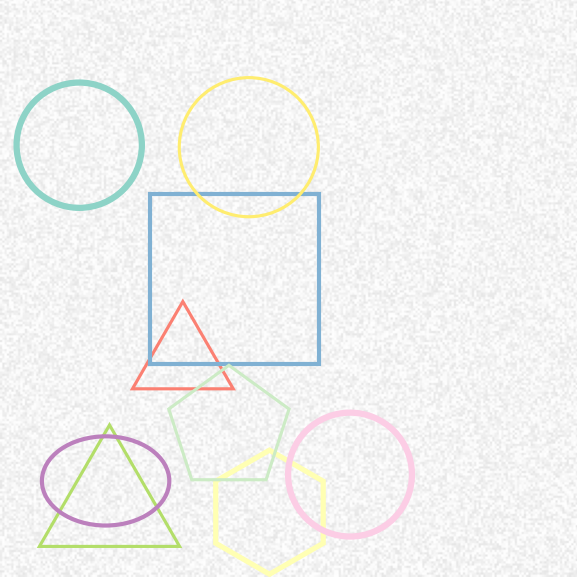[{"shape": "circle", "thickness": 3, "radius": 0.54, "center": [0.137, 0.748]}, {"shape": "hexagon", "thickness": 2.5, "radius": 0.54, "center": [0.467, 0.112]}, {"shape": "triangle", "thickness": 1.5, "radius": 0.5, "center": [0.317, 0.376]}, {"shape": "square", "thickness": 2, "radius": 0.73, "center": [0.406, 0.516]}, {"shape": "triangle", "thickness": 1.5, "radius": 0.7, "center": [0.19, 0.123]}, {"shape": "circle", "thickness": 3, "radius": 0.54, "center": [0.606, 0.177]}, {"shape": "oval", "thickness": 2, "radius": 0.55, "center": [0.183, 0.166]}, {"shape": "pentagon", "thickness": 1.5, "radius": 0.55, "center": [0.396, 0.257]}, {"shape": "circle", "thickness": 1.5, "radius": 0.6, "center": [0.431, 0.744]}]